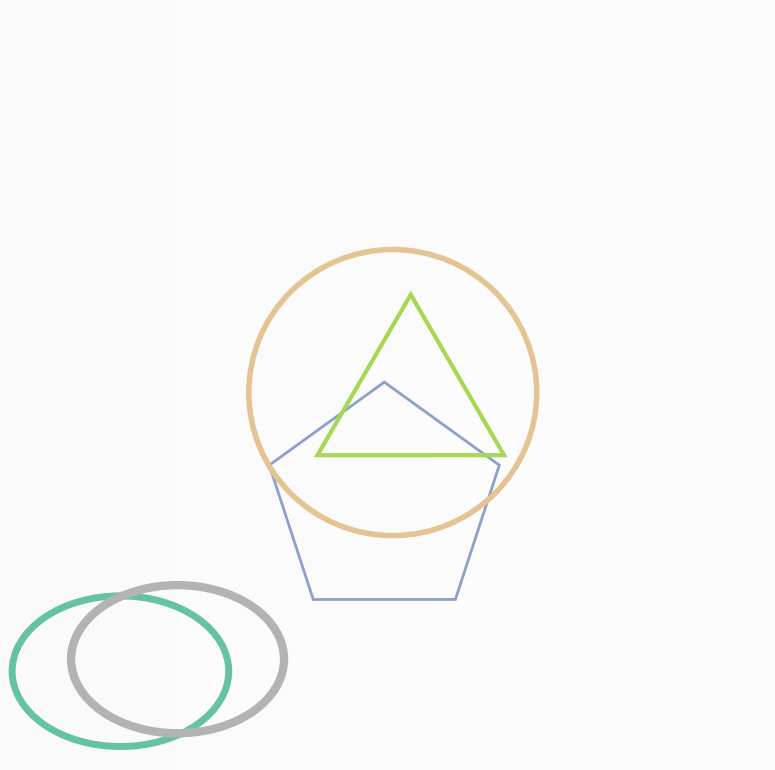[{"shape": "oval", "thickness": 2.5, "radius": 0.7, "center": [0.155, 0.128]}, {"shape": "pentagon", "thickness": 1, "radius": 0.78, "center": [0.496, 0.348]}, {"shape": "triangle", "thickness": 1.5, "radius": 0.7, "center": [0.53, 0.478]}, {"shape": "circle", "thickness": 2, "radius": 0.93, "center": [0.507, 0.49]}, {"shape": "oval", "thickness": 3, "radius": 0.69, "center": [0.229, 0.144]}]